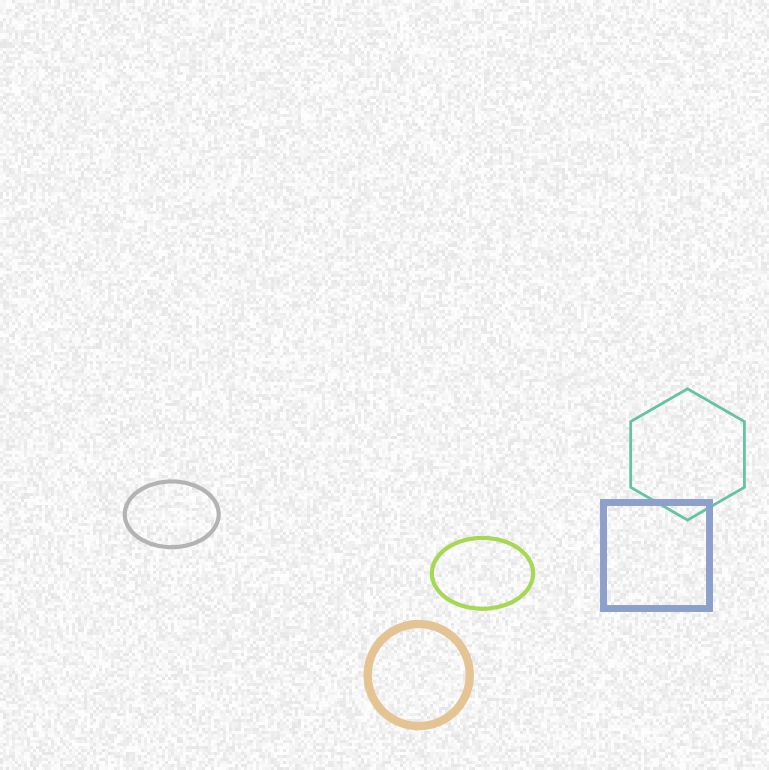[{"shape": "hexagon", "thickness": 1, "radius": 0.43, "center": [0.893, 0.41]}, {"shape": "square", "thickness": 2.5, "radius": 0.34, "center": [0.852, 0.279]}, {"shape": "oval", "thickness": 1.5, "radius": 0.33, "center": [0.627, 0.255]}, {"shape": "circle", "thickness": 3, "radius": 0.33, "center": [0.544, 0.123]}, {"shape": "oval", "thickness": 1.5, "radius": 0.31, "center": [0.223, 0.332]}]